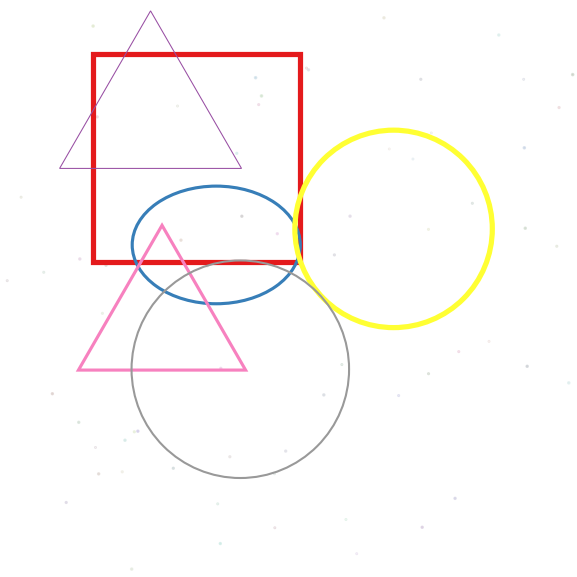[{"shape": "square", "thickness": 2.5, "radius": 0.9, "center": [0.34, 0.726]}, {"shape": "oval", "thickness": 1.5, "radius": 0.73, "center": [0.374, 0.575]}, {"shape": "triangle", "thickness": 0.5, "radius": 0.91, "center": [0.261, 0.798]}, {"shape": "circle", "thickness": 2.5, "radius": 0.85, "center": [0.682, 0.603]}, {"shape": "triangle", "thickness": 1.5, "radius": 0.84, "center": [0.281, 0.442]}, {"shape": "circle", "thickness": 1, "radius": 0.94, "center": [0.416, 0.36]}]